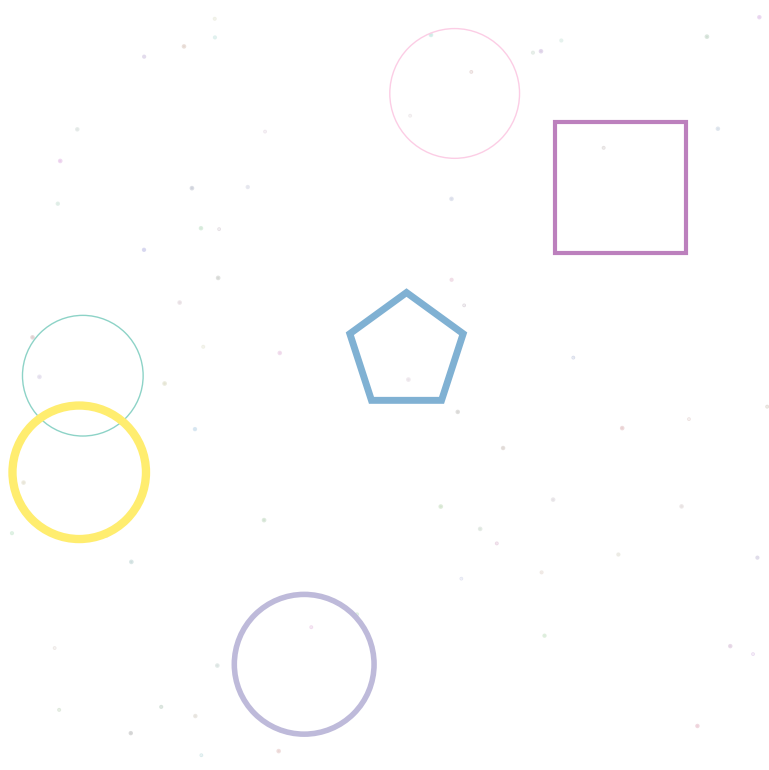[{"shape": "circle", "thickness": 0.5, "radius": 0.39, "center": [0.108, 0.512]}, {"shape": "circle", "thickness": 2, "radius": 0.45, "center": [0.395, 0.137]}, {"shape": "pentagon", "thickness": 2.5, "radius": 0.39, "center": [0.528, 0.543]}, {"shape": "circle", "thickness": 0.5, "radius": 0.42, "center": [0.59, 0.879]}, {"shape": "square", "thickness": 1.5, "radius": 0.43, "center": [0.805, 0.756]}, {"shape": "circle", "thickness": 3, "radius": 0.43, "center": [0.103, 0.387]}]